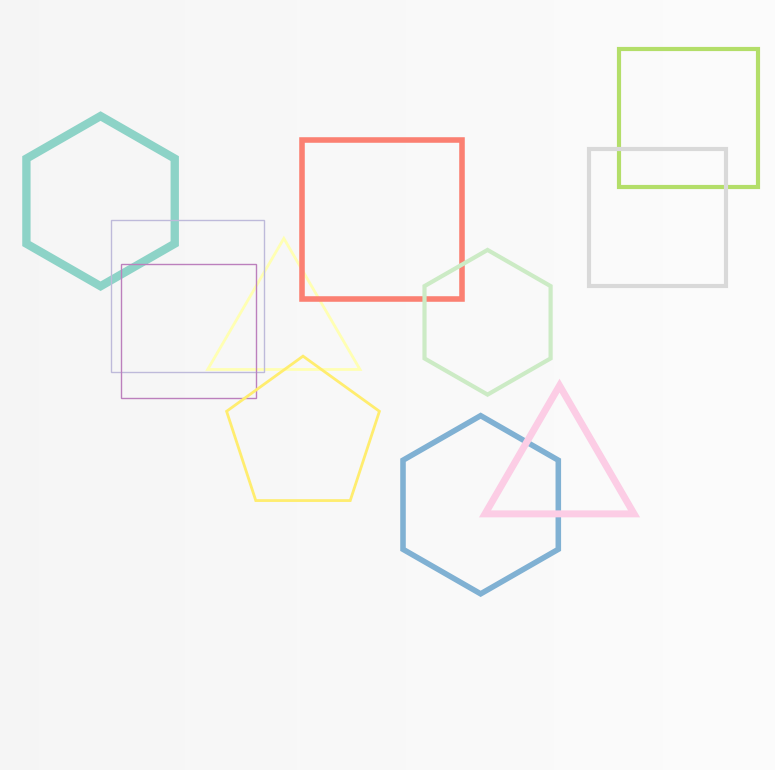[{"shape": "hexagon", "thickness": 3, "radius": 0.55, "center": [0.13, 0.739]}, {"shape": "triangle", "thickness": 1, "radius": 0.57, "center": [0.366, 0.577]}, {"shape": "square", "thickness": 0.5, "radius": 0.49, "center": [0.242, 0.615]}, {"shape": "square", "thickness": 2, "radius": 0.52, "center": [0.492, 0.714]}, {"shape": "hexagon", "thickness": 2, "radius": 0.58, "center": [0.62, 0.344]}, {"shape": "square", "thickness": 1.5, "radius": 0.45, "center": [0.889, 0.847]}, {"shape": "triangle", "thickness": 2.5, "radius": 0.56, "center": [0.722, 0.388]}, {"shape": "square", "thickness": 1.5, "radius": 0.44, "center": [0.849, 0.717]}, {"shape": "square", "thickness": 0.5, "radius": 0.43, "center": [0.243, 0.571]}, {"shape": "hexagon", "thickness": 1.5, "radius": 0.47, "center": [0.629, 0.581]}, {"shape": "pentagon", "thickness": 1, "radius": 0.52, "center": [0.391, 0.434]}]